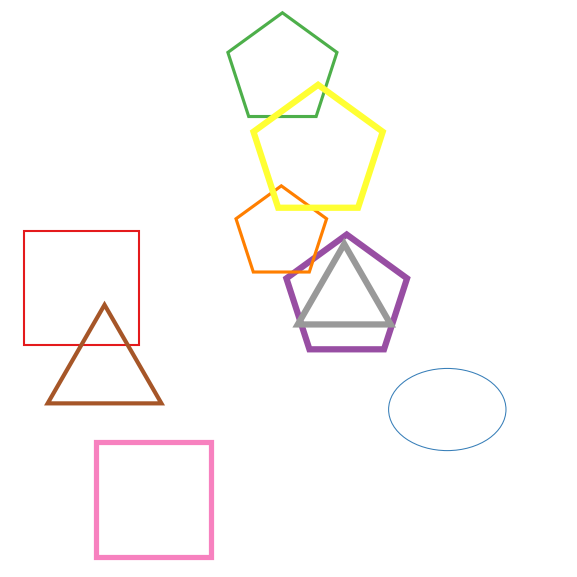[{"shape": "square", "thickness": 1, "radius": 0.5, "center": [0.141, 0.5]}, {"shape": "oval", "thickness": 0.5, "radius": 0.51, "center": [0.775, 0.29]}, {"shape": "pentagon", "thickness": 1.5, "radius": 0.5, "center": [0.489, 0.878]}, {"shape": "pentagon", "thickness": 3, "radius": 0.55, "center": [0.6, 0.483]}, {"shape": "pentagon", "thickness": 1.5, "radius": 0.41, "center": [0.487, 0.595]}, {"shape": "pentagon", "thickness": 3, "radius": 0.59, "center": [0.551, 0.735]}, {"shape": "triangle", "thickness": 2, "radius": 0.57, "center": [0.181, 0.358]}, {"shape": "square", "thickness": 2.5, "radius": 0.5, "center": [0.266, 0.134]}, {"shape": "triangle", "thickness": 3, "radius": 0.46, "center": [0.596, 0.484]}]